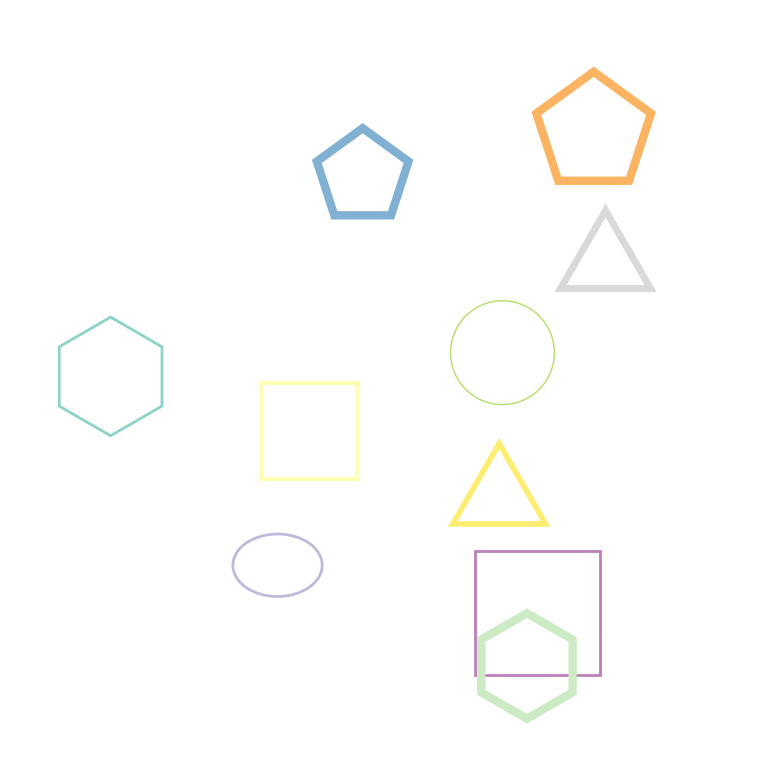[{"shape": "hexagon", "thickness": 1, "radius": 0.39, "center": [0.144, 0.511]}, {"shape": "square", "thickness": 1.5, "radius": 0.31, "center": [0.401, 0.44]}, {"shape": "oval", "thickness": 1, "radius": 0.29, "center": [0.36, 0.266]}, {"shape": "pentagon", "thickness": 3, "radius": 0.31, "center": [0.471, 0.771]}, {"shape": "pentagon", "thickness": 3, "radius": 0.39, "center": [0.771, 0.829]}, {"shape": "circle", "thickness": 0.5, "radius": 0.34, "center": [0.653, 0.542]}, {"shape": "triangle", "thickness": 2.5, "radius": 0.34, "center": [0.786, 0.659]}, {"shape": "square", "thickness": 1, "radius": 0.41, "center": [0.698, 0.204]}, {"shape": "hexagon", "thickness": 3, "radius": 0.34, "center": [0.684, 0.135]}, {"shape": "triangle", "thickness": 2, "radius": 0.35, "center": [0.648, 0.354]}]